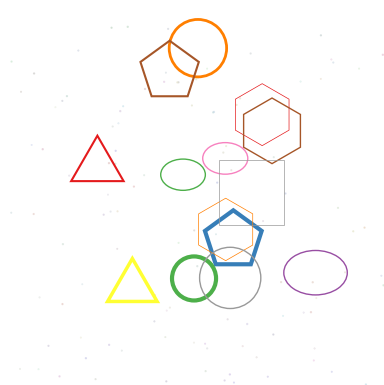[{"shape": "triangle", "thickness": 1.5, "radius": 0.39, "center": [0.253, 0.569]}, {"shape": "hexagon", "thickness": 0.5, "radius": 0.4, "center": [0.681, 0.702]}, {"shape": "pentagon", "thickness": 3, "radius": 0.39, "center": [0.606, 0.376]}, {"shape": "circle", "thickness": 3, "radius": 0.29, "center": [0.504, 0.277]}, {"shape": "oval", "thickness": 1, "radius": 0.29, "center": [0.475, 0.546]}, {"shape": "oval", "thickness": 1, "radius": 0.41, "center": [0.82, 0.292]}, {"shape": "hexagon", "thickness": 0.5, "radius": 0.41, "center": [0.586, 0.404]}, {"shape": "circle", "thickness": 2, "radius": 0.37, "center": [0.514, 0.875]}, {"shape": "triangle", "thickness": 2.5, "radius": 0.37, "center": [0.344, 0.254]}, {"shape": "pentagon", "thickness": 1.5, "radius": 0.4, "center": [0.441, 0.814]}, {"shape": "hexagon", "thickness": 1, "radius": 0.43, "center": [0.707, 0.66]}, {"shape": "oval", "thickness": 1, "radius": 0.29, "center": [0.585, 0.589]}, {"shape": "square", "thickness": 0.5, "radius": 0.42, "center": [0.653, 0.501]}, {"shape": "circle", "thickness": 1, "radius": 0.4, "center": [0.598, 0.278]}]